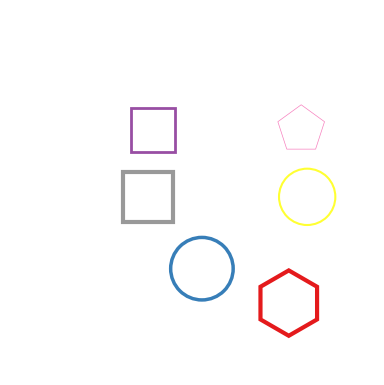[{"shape": "hexagon", "thickness": 3, "radius": 0.42, "center": [0.75, 0.213]}, {"shape": "circle", "thickness": 2.5, "radius": 0.41, "center": [0.524, 0.302]}, {"shape": "square", "thickness": 2, "radius": 0.29, "center": [0.398, 0.662]}, {"shape": "circle", "thickness": 1.5, "radius": 0.37, "center": [0.798, 0.489]}, {"shape": "pentagon", "thickness": 0.5, "radius": 0.32, "center": [0.782, 0.664]}, {"shape": "square", "thickness": 3, "radius": 0.32, "center": [0.384, 0.488]}]